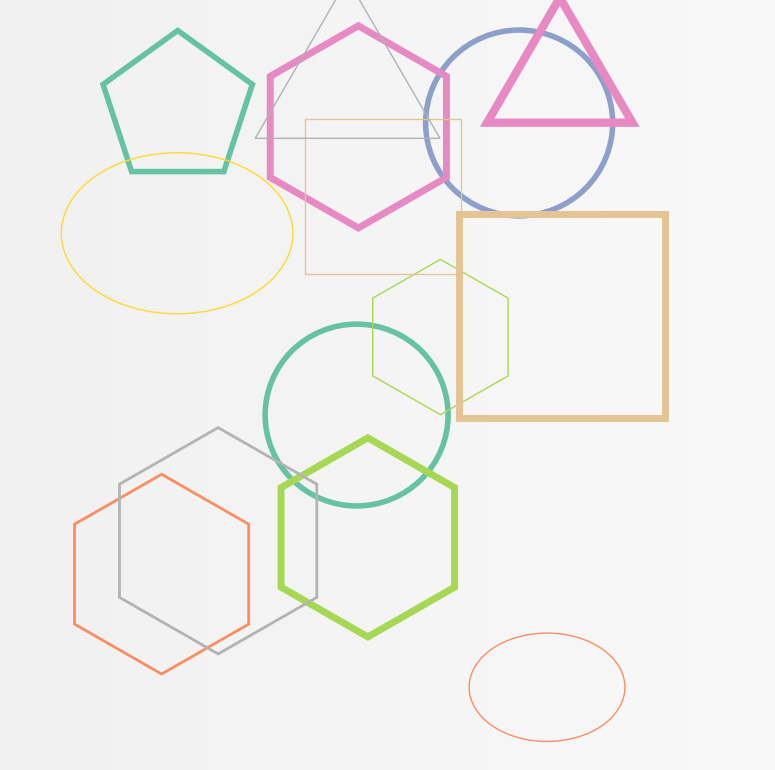[{"shape": "circle", "thickness": 2, "radius": 0.59, "center": [0.46, 0.461]}, {"shape": "pentagon", "thickness": 2, "radius": 0.51, "center": [0.229, 0.859]}, {"shape": "hexagon", "thickness": 1, "radius": 0.65, "center": [0.209, 0.254]}, {"shape": "oval", "thickness": 0.5, "radius": 0.5, "center": [0.706, 0.107]}, {"shape": "circle", "thickness": 2, "radius": 0.6, "center": [0.67, 0.84]}, {"shape": "hexagon", "thickness": 2.5, "radius": 0.66, "center": [0.462, 0.835]}, {"shape": "triangle", "thickness": 3, "radius": 0.54, "center": [0.722, 0.895]}, {"shape": "hexagon", "thickness": 2.5, "radius": 0.65, "center": [0.475, 0.302]}, {"shape": "hexagon", "thickness": 0.5, "radius": 0.5, "center": [0.568, 0.562]}, {"shape": "oval", "thickness": 0.5, "radius": 0.75, "center": [0.228, 0.697]}, {"shape": "square", "thickness": 0.5, "radius": 0.5, "center": [0.494, 0.745]}, {"shape": "square", "thickness": 2.5, "radius": 0.67, "center": [0.725, 0.59]}, {"shape": "hexagon", "thickness": 1, "radius": 0.73, "center": [0.281, 0.298]}, {"shape": "triangle", "thickness": 0.5, "radius": 0.69, "center": [0.448, 0.889]}]